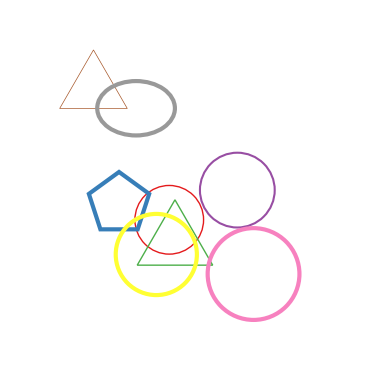[{"shape": "circle", "thickness": 1, "radius": 0.45, "center": [0.44, 0.429]}, {"shape": "pentagon", "thickness": 3, "radius": 0.41, "center": [0.309, 0.471]}, {"shape": "triangle", "thickness": 1, "radius": 0.57, "center": [0.454, 0.368]}, {"shape": "circle", "thickness": 1.5, "radius": 0.49, "center": [0.616, 0.506]}, {"shape": "circle", "thickness": 3, "radius": 0.53, "center": [0.406, 0.339]}, {"shape": "triangle", "thickness": 0.5, "radius": 0.51, "center": [0.243, 0.769]}, {"shape": "circle", "thickness": 3, "radius": 0.6, "center": [0.659, 0.288]}, {"shape": "oval", "thickness": 3, "radius": 0.5, "center": [0.353, 0.719]}]